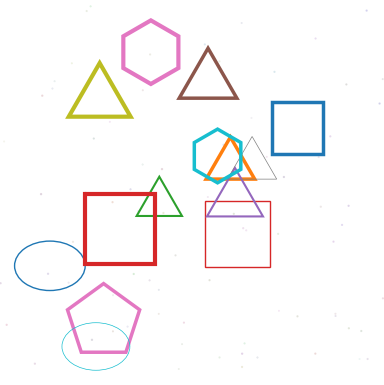[{"shape": "square", "thickness": 2.5, "radius": 0.34, "center": [0.773, 0.668]}, {"shape": "oval", "thickness": 1, "radius": 0.46, "center": [0.13, 0.31]}, {"shape": "triangle", "thickness": 2.5, "radius": 0.36, "center": [0.598, 0.571]}, {"shape": "triangle", "thickness": 1.5, "radius": 0.34, "center": [0.414, 0.473]}, {"shape": "square", "thickness": 3, "radius": 0.46, "center": [0.311, 0.405]}, {"shape": "square", "thickness": 1, "radius": 0.43, "center": [0.617, 0.392]}, {"shape": "triangle", "thickness": 1.5, "radius": 0.42, "center": [0.61, 0.48]}, {"shape": "triangle", "thickness": 2.5, "radius": 0.43, "center": [0.54, 0.788]}, {"shape": "hexagon", "thickness": 3, "radius": 0.41, "center": [0.392, 0.864]}, {"shape": "pentagon", "thickness": 2.5, "radius": 0.49, "center": [0.269, 0.165]}, {"shape": "triangle", "thickness": 0.5, "radius": 0.37, "center": [0.655, 0.572]}, {"shape": "triangle", "thickness": 3, "radius": 0.46, "center": [0.259, 0.743]}, {"shape": "oval", "thickness": 0.5, "radius": 0.44, "center": [0.249, 0.1]}, {"shape": "hexagon", "thickness": 2.5, "radius": 0.35, "center": [0.565, 0.595]}]